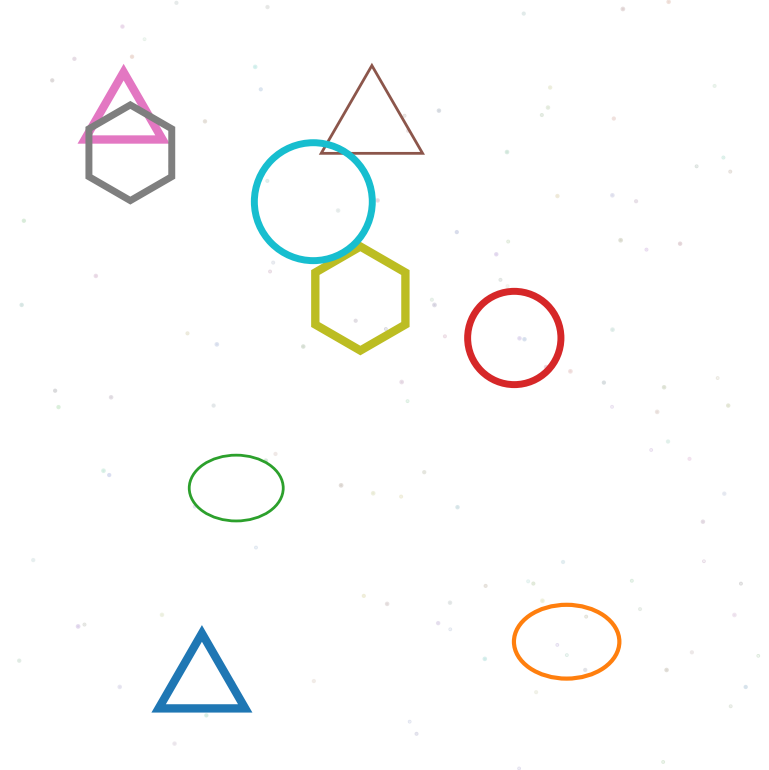[{"shape": "triangle", "thickness": 3, "radius": 0.32, "center": [0.262, 0.112]}, {"shape": "oval", "thickness": 1.5, "radius": 0.34, "center": [0.736, 0.167]}, {"shape": "oval", "thickness": 1, "radius": 0.31, "center": [0.307, 0.366]}, {"shape": "circle", "thickness": 2.5, "radius": 0.3, "center": [0.668, 0.561]}, {"shape": "triangle", "thickness": 1, "radius": 0.38, "center": [0.483, 0.839]}, {"shape": "triangle", "thickness": 3, "radius": 0.29, "center": [0.161, 0.848]}, {"shape": "hexagon", "thickness": 2.5, "radius": 0.31, "center": [0.169, 0.802]}, {"shape": "hexagon", "thickness": 3, "radius": 0.34, "center": [0.468, 0.612]}, {"shape": "circle", "thickness": 2.5, "radius": 0.38, "center": [0.407, 0.738]}]